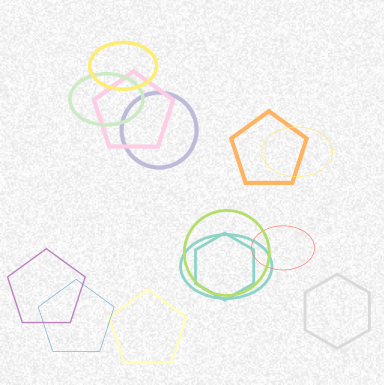[{"shape": "oval", "thickness": 2, "radius": 0.59, "center": [0.588, 0.308]}, {"shape": "hexagon", "thickness": 2, "radius": 0.44, "center": [0.583, 0.307]}, {"shape": "pentagon", "thickness": 1.5, "radius": 0.53, "center": [0.384, 0.143]}, {"shape": "circle", "thickness": 3, "radius": 0.49, "center": [0.413, 0.662]}, {"shape": "oval", "thickness": 0.5, "radius": 0.41, "center": [0.735, 0.356]}, {"shape": "pentagon", "thickness": 0.5, "radius": 0.52, "center": [0.198, 0.171]}, {"shape": "pentagon", "thickness": 3, "radius": 0.52, "center": [0.699, 0.608]}, {"shape": "circle", "thickness": 2, "radius": 0.55, "center": [0.589, 0.343]}, {"shape": "pentagon", "thickness": 3, "radius": 0.54, "center": [0.347, 0.707]}, {"shape": "hexagon", "thickness": 2, "radius": 0.48, "center": [0.876, 0.192]}, {"shape": "pentagon", "thickness": 1, "radius": 0.53, "center": [0.12, 0.248]}, {"shape": "oval", "thickness": 2.5, "radius": 0.48, "center": [0.276, 0.742]}, {"shape": "oval", "thickness": 0.5, "radius": 0.46, "center": [0.772, 0.606]}, {"shape": "oval", "thickness": 2.5, "radius": 0.43, "center": [0.32, 0.829]}]